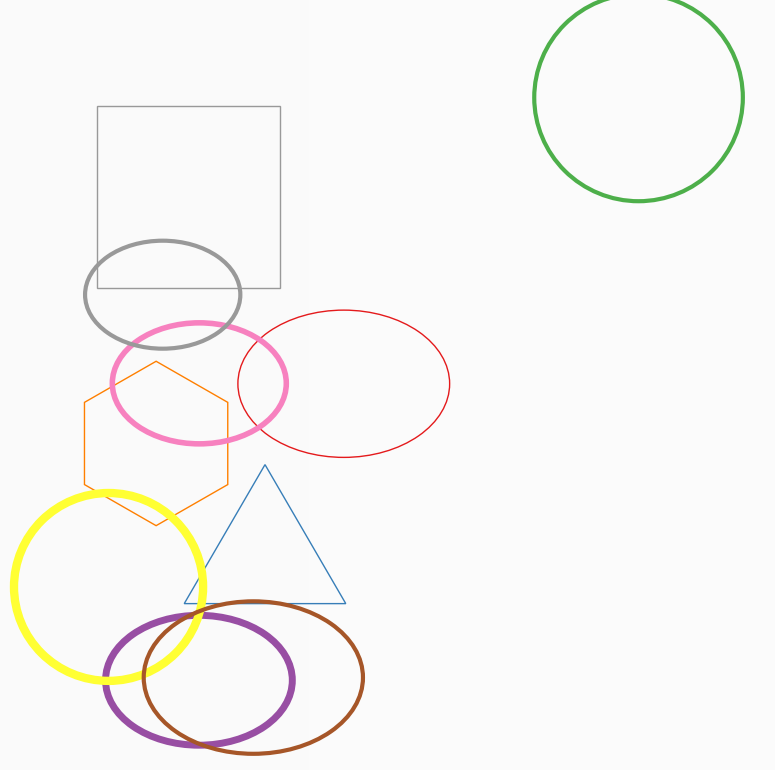[{"shape": "oval", "thickness": 0.5, "radius": 0.68, "center": [0.444, 0.502]}, {"shape": "triangle", "thickness": 0.5, "radius": 0.6, "center": [0.342, 0.276]}, {"shape": "circle", "thickness": 1.5, "radius": 0.67, "center": [0.824, 0.873]}, {"shape": "oval", "thickness": 2.5, "radius": 0.6, "center": [0.257, 0.117]}, {"shape": "hexagon", "thickness": 0.5, "radius": 0.53, "center": [0.201, 0.424]}, {"shape": "circle", "thickness": 3, "radius": 0.61, "center": [0.14, 0.238]}, {"shape": "oval", "thickness": 1.5, "radius": 0.71, "center": [0.327, 0.12]}, {"shape": "oval", "thickness": 2, "radius": 0.56, "center": [0.257, 0.502]}, {"shape": "oval", "thickness": 1.5, "radius": 0.5, "center": [0.21, 0.617]}, {"shape": "square", "thickness": 0.5, "radius": 0.59, "center": [0.243, 0.744]}]